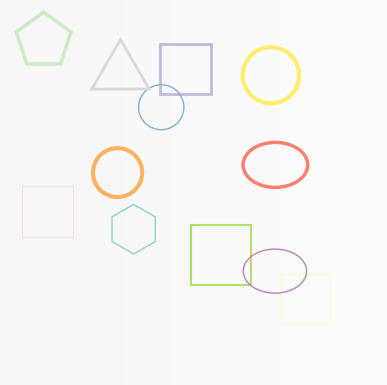[{"shape": "hexagon", "thickness": 1, "radius": 0.32, "center": [0.345, 0.405]}, {"shape": "square", "thickness": 0.5, "radius": 0.32, "center": [0.786, 0.225]}, {"shape": "square", "thickness": 2, "radius": 0.32, "center": [0.479, 0.821]}, {"shape": "oval", "thickness": 2.5, "radius": 0.42, "center": [0.711, 0.572]}, {"shape": "circle", "thickness": 1, "radius": 0.29, "center": [0.416, 0.722]}, {"shape": "circle", "thickness": 3, "radius": 0.32, "center": [0.303, 0.552]}, {"shape": "square", "thickness": 1.5, "radius": 0.39, "center": [0.571, 0.338]}, {"shape": "square", "thickness": 0.5, "radius": 0.33, "center": [0.123, 0.45]}, {"shape": "triangle", "thickness": 2, "radius": 0.43, "center": [0.311, 0.811]}, {"shape": "oval", "thickness": 1, "radius": 0.41, "center": [0.709, 0.296]}, {"shape": "pentagon", "thickness": 2.5, "radius": 0.37, "center": [0.113, 0.894]}, {"shape": "circle", "thickness": 3, "radius": 0.36, "center": [0.699, 0.805]}]